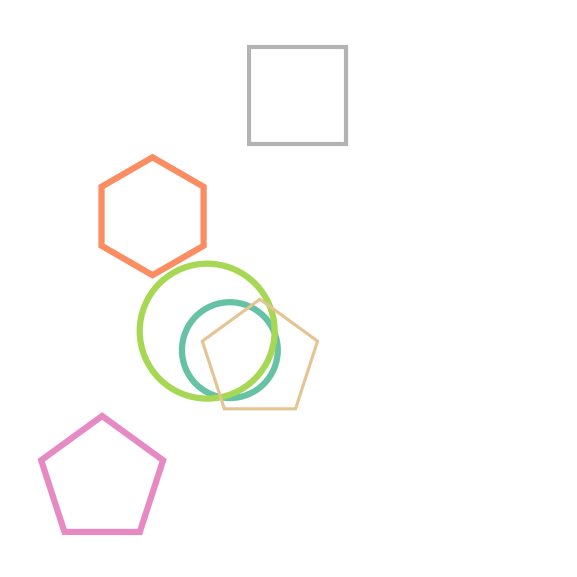[{"shape": "circle", "thickness": 3, "radius": 0.41, "center": [0.398, 0.393]}, {"shape": "hexagon", "thickness": 3, "radius": 0.51, "center": [0.264, 0.625]}, {"shape": "pentagon", "thickness": 3, "radius": 0.55, "center": [0.177, 0.168]}, {"shape": "circle", "thickness": 3, "radius": 0.58, "center": [0.359, 0.426]}, {"shape": "pentagon", "thickness": 1.5, "radius": 0.52, "center": [0.45, 0.376]}, {"shape": "square", "thickness": 2, "radius": 0.42, "center": [0.516, 0.833]}]